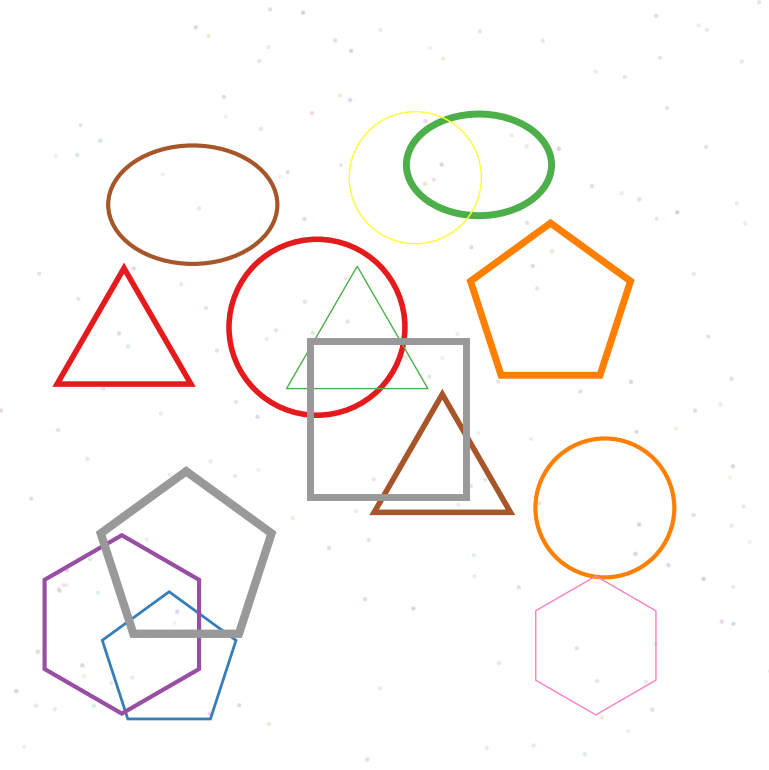[{"shape": "circle", "thickness": 2, "radius": 0.57, "center": [0.412, 0.575]}, {"shape": "triangle", "thickness": 2, "radius": 0.5, "center": [0.161, 0.551]}, {"shape": "pentagon", "thickness": 1, "radius": 0.46, "center": [0.22, 0.14]}, {"shape": "oval", "thickness": 2.5, "radius": 0.47, "center": [0.622, 0.786]}, {"shape": "triangle", "thickness": 0.5, "radius": 0.53, "center": [0.464, 0.548]}, {"shape": "hexagon", "thickness": 1.5, "radius": 0.58, "center": [0.158, 0.189]}, {"shape": "circle", "thickness": 1.5, "radius": 0.45, "center": [0.786, 0.34]}, {"shape": "pentagon", "thickness": 2.5, "radius": 0.55, "center": [0.715, 0.601]}, {"shape": "circle", "thickness": 0.5, "radius": 0.43, "center": [0.539, 0.769]}, {"shape": "triangle", "thickness": 2, "radius": 0.51, "center": [0.574, 0.386]}, {"shape": "oval", "thickness": 1.5, "radius": 0.55, "center": [0.25, 0.734]}, {"shape": "hexagon", "thickness": 0.5, "radius": 0.45, "center": [0.774, 0.162]}, {"shape": "pentagon", "thickness": 3, "radius": 0.58, "center": [0.242, 0.271]}, {"shape": "square", "thickness": 2.5, "radius": 0.51, "center": [0.504, 0.456]}]